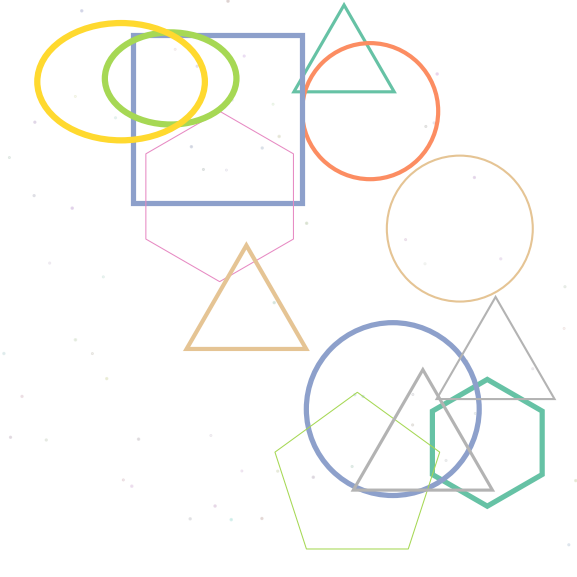[{"shape": "hexagon", "thickness": 2.5, "radius": 0.55, "center": [0.844, 0.232]}, {"shape": "triangle", "thickness": 1.5, "radius": 0.5, "center": [0.596, 0.89]}, {"shape": "circle", "thickness": 2, "radius": 0.59, "center": [0.641, 0.807]}, {"shape": "square", "thickness": 2.5, "radius": 0.73, "center": [0.377, 0.793]}, {"shape": "circle", "thickness": 2.5, "radius": 0.75, "center": [0.68, 0.291]}, {"shape": "hexagon", "thickness": 0.5, "radius": 0.74, "center": [0.38, 0.659]}, {"shape": "oval", "thickness": 3, "radius": 0.57, "center": [0.296, 0.863]}, {"shape": "pentagon", "thickness": 0.5, "radius": 0.75, "center": [0.619, 0.17]}, {"shape": "oval", "thickness": 3, "radius": 0.73, "center": [0.21, 0.858]}, {"shape": "circle", "thickness": 1, "radius": 0.63, "center": [0.796, 0.603]}, {"shape": "triangle", "thickness": 2, "radius": 0.6, "center": [0.427, 0.455]}, {"shape": "triangle", "thickness": 1, "radius": 0.59, "center": [0.858, 0.367]}, {"shape": "triangle", "thickness": 1.5, "radius": 0.7, "center": [0.732, 0.22]}]